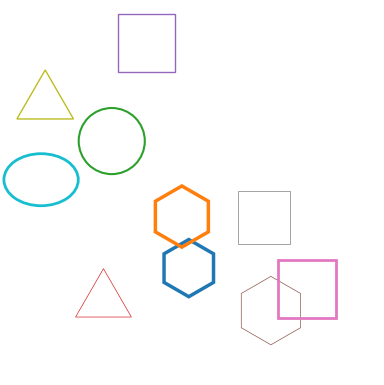[{"shape": "hexagon", "thickness": 2.5, "radius": 0.37, "center": [0.49, 0.304]}, {"shape": "hexagon", "thickness": 2.5, "radius": 0.4, "center": [0.472, 0.437]}, {"shape": "circle", "thickness": 1.5, "radius": 0.43, "center": [0.29, 0.634]}, {"shape": "triangle", "thickness": 0.5, "radius": 0.42, "center": [0.269, 0.218]}, {"shape": "square", "thickness": 1, "radius": 0.37, "center": [0.381, 0.888]}, {"shape": "hexagon", "thickness": 0.5, "radius": 0.44, "center": [0.704, 0.193]}, {"shape": "square", "thickness": 2, "radius": 0.38, "center": [0.796, 0.25]}, {"shape": "square", "thickness": 0.5, "radius": 0.34, "center": [0.686, 0.435]}, {"shape": "triangle", "thickness": 1, "radius": 0.42, "center": [0.117, 0.733]}, {"shape": "oval", "thickness": 2, "radius": 0.48, "center": [0.107, 0.533]}]